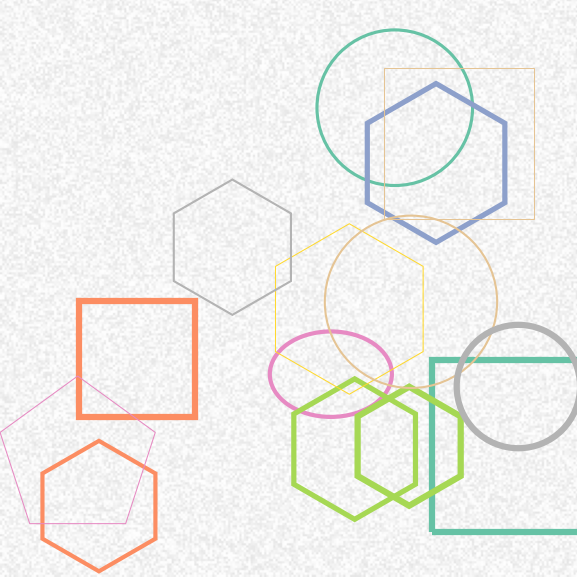[{"shape": "circle", "thickness": 1.5, "radius": 0.67, "center": [0.684, 0.813]}, {"shape": "square", "thickness": 3, "radius": 0.74, "center": [0.896, 0.227]}, {"shape": "hexagon", "thickness": 2, "radius": 0.56, "center": [0.171, 0.123]}, {"shape": "square", "thickness": 3, "radius": 0.5, "center": [0.237, 0.377]}, {"shape": "hexagon", "thickness": 2.5, "radius": 0.69, "center": [0.755, 0.717]}, {"shape": "oval", "thickness": 2, "radius": 0.53, "center": [0.573, 0.351]}, {"shape": "pentagon", "thickness": 0.5, "radius": 0.71, "center": [0.135, 0.207]}, {"shape": "hexagon", "thickness": 3, "radius": 0.52, "center": [0.709, 0.226]}, {"shape": "hexagon", "thickness": 2.5, "radius": 0.61, "center": [0.614, 0.221]}, {"shape": "hexagon", "thickness": 0.5, "radius": 0.74, "center": [0.605, 0.464]}, {"shape": "circle", "thickness": 1, "radius": 0.75, "center": [0.712, 0.477]}, {"shape": "square", "thickness": 0.5, "radius": 0.65, "center": [0.795, 0.75]}, {"shape": "circle", "thickness": 3, "radius": 0.53, "center": [0.898, 0.33]}, {"shape": "hexagon", "thickness": 1, "radius": 0.59, "center": [0.402, 0.571]}]